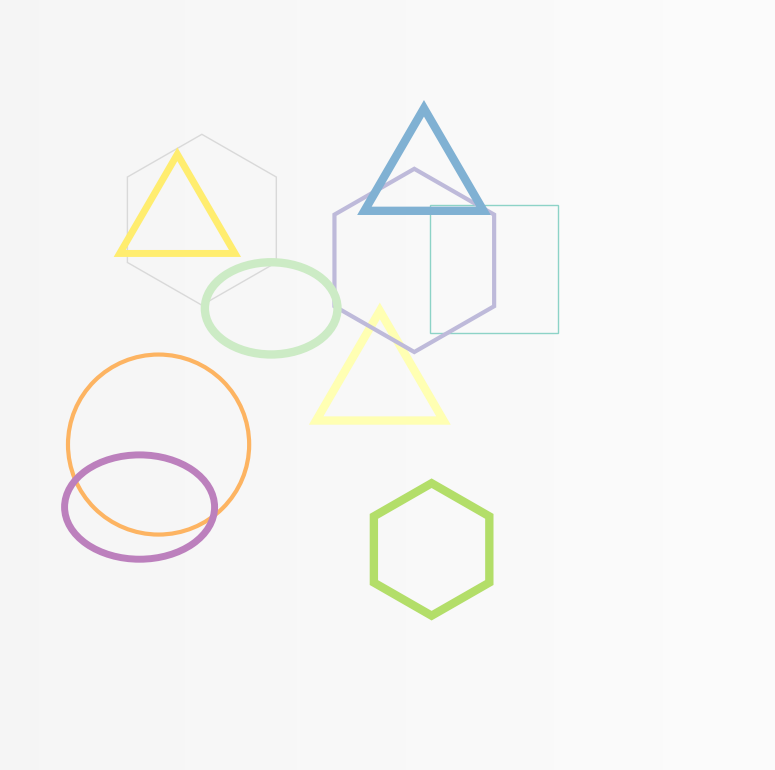[{"shape": "square", "thickness": 0.5, "radius": 0.41, "center": [0.638, 0.651]}, {"shape": "triangle", "thickness": 3, "radius": 0.47, "center": [0.49, 0.501]}, {"shape": "hexagon", "thickness": 1.5, "radius": 0.59, "center": [0.535, 0.662]}, {"shape": "triangle", "thickness": 3, "radius": 0.44, "center": [0.547, 0.771]}, {"shape": "circle", "thickness": 1.5, "radius": 0.58, "center": [0.205, 0.423]}, {"shape": "hexagon", "thickness": 3, "radius": 0.43, "center": [0.557, 0.286]}, {"shape": "hexagon", "thickness": 0.5, "radius": 0.55, "center": [0.26, 0.715]}, {"shape": "oval", "thickness": 2.5, "radius": 0.48, "center": [0.18, 0.341]}, {"shape": "oval", "thickness": 3, "radius": 0.43, "center": [0.35, 0.6]}, {"shape": "triangle", "thickness": 2.5, "radius": 0.43, "center": [0.229, 0.714]}]